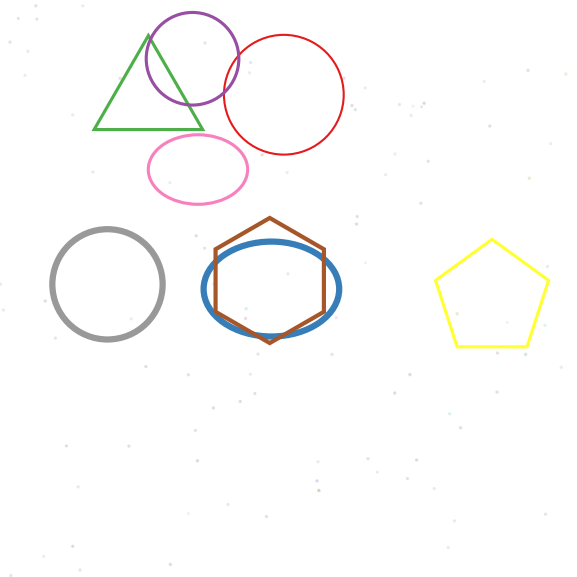[{"shape": "circle", "thickness": 1, "radius": 0.52, "center": [0.491, 0.835]}, {"shape": "oval", "thickness": 3, "radius": 0.59, "center": [0.47, 0.499]}, {"shape": "triangle", "thickness": 1.5, "radius": 0.54, "center": [0.257, 0.829]}, {"shape": "circle", "thickness": 1.5, "radius": 0.4, "center": [0.333, 0.897]}, {"shape": "pentagon", "thickness": 1.5, "radius": 0.51, "center": [0.852, 0.482]}, {"shape": "hexagon", "thickness": 2, "radius": 0.54, "center": [0.467, 0.513]}, {"shape": "oval", "thickness": 1.5, "radius": 0.43, "center": [0.343, 0.706]}, {"shape": "circle", "thickness": 3, "radius": 0.48, "center": [0.186, 0.507]}]